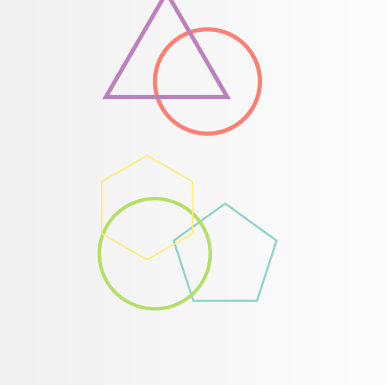[{"shape": "pentagon", "thickness": 1.5, "radius": 0.7, "center": [0.581, 0.332]}, {"shape": "circle", "thickness": 3, "radius": 0.68, "center": [0.535, 0.788]}, {"shape": "circle", "thickness": 2.5, "radius": 0.72, "center": [0.399, 0.341]}, {"shape": "triangle", "thickness": 3, "radius": 0.9, "center": [0.43, 0.838]}, {"shape": "hexagon", "thickness": 1, "radius": 0.68, "center": [0.38, 0.461]}]